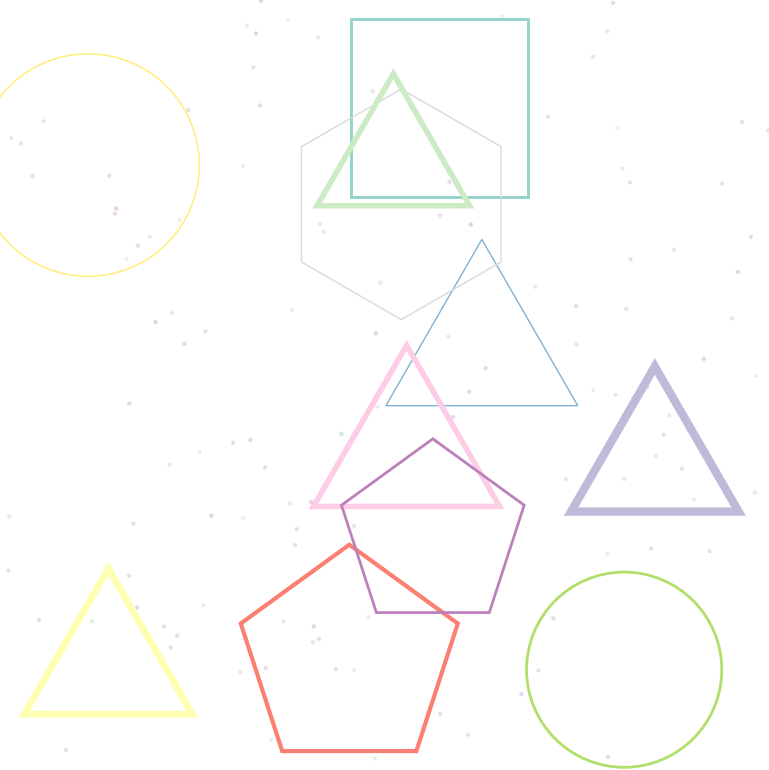[{"shape": "square", "thickness": 1, "radius": 0.58, "center": [0.571, 0.86]}, {"shape": "triangle", "thickness": 2.5, "radius": 0.63, "center": [0.141, 0.136]}, {"shape": "triangle", "thickness": 3, "radius": 0.63, "center": [0.85, 0.398]}, {"shape": "pentagon", "thickness": 1.5, "radius": 0.74, "center": [0.454, 0.144]}, {"shape": "triangle", "thickness": 0.5, "radius": 0.72, "center": [0.626, 0.545]}, {"shape": "circle", "thickness": 1, "radius": 0.63, "center": [0.811, 0.13]}, {"shape": "triangle", "thickness": 2, "radius": 0.7, "center": [0.528, 0.412]}, {"shape": "hexagon", "thickness": 0.5, "radius": 0.75, "center": [0.521, 0.735]}, {"shape": "pentagon", "thickness": 1, "radius": 0.62, "center": [0.562, 0.305]}, {"shape": "triangle", "thickness": 2, "radius": 0.57, "center": [0.511, 0.79]}, {"shape": "circle", "thickness": 0.5, "radius": 0.72, "center": [0.114, 0.786]}]